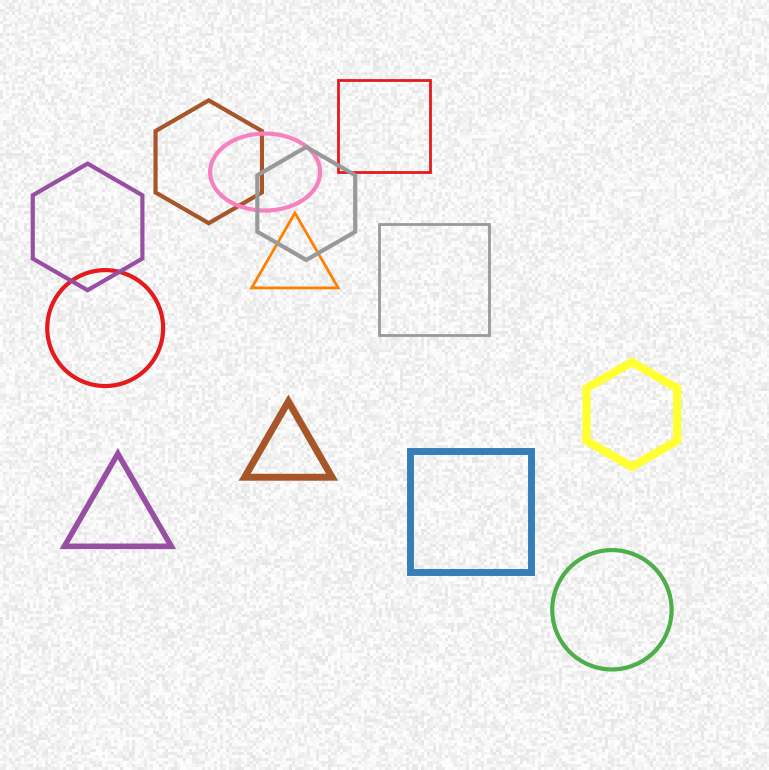[{"shape": "square", "thickness": 1, "radius": 0.3, "center": [0.499, 0.837]}, {"shape": "circle", "thickness": 1.5, "radius": 0.38, "center": [0.137, 0.574]}, {"shape": "square", "thickness": 2.5, "radius": 0.39, "center": [0.611, 0.336]}, {"shape": "circle", "thickness": 1.5, "radius": 0.39, "center": [0.795, 0.208]}, {"shape": "hexagon", "thickness": 1.5, "radius": 0.41, "center": [0.114, 0.705]}, {"shape": "triangle", "thickness": 2, "radius": 0.4, "center": [0.153, 0.331]}, {"shape": "triangle", "thickness": 1, "radius": 0.32, "center": [0.383, 0.659]}, {"shape": "hexagon", "thickness": 3, "radius": 0.34, "center": [0.82, 0.462]}, {"shape": "triangle", "thickness": 2.5, "radius": 0.33, "center": [0.375, 0.413]}, {"shape": "hexagon", "thickness": 1.5, "radius": 0.4, "center": [0.271, 0.79]}, {"shape": "oval", "thickness": 1.5, "radius": 0.36, "center": [0.344, 0.777]}, {"shape": "square", "thickness": 1, "radius": 0.36, "center": [0.564, 0.637]}, {"shape": "hexagon", "thickness": 1.5, "radius": 0.37, "center": [0.398, 0.736]}]